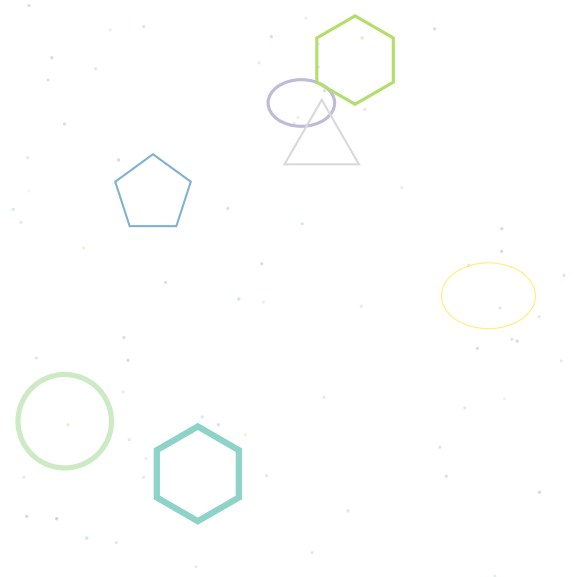[{"shape": "hexagon", "thickness": 3, "radius": 0.41, "center": [0.343, 0.179]}, {"shape": "oval", "thickness": 1.5, "radius": 0.29, "center": [0.522, 0.821]}, {"shape": "pentagon", "thickness": 1, "radius": 0.34, "center": [0.265, 0.663]}, {"shape": "hexagon", "thickness": 1.5, "radius": 0.38, "center": [0.615, 0.895]}, {"shape": "triangle", "thickness": 1, "radius": 0.37, "center": [0.557, 0.752]}, {"shape": "circle", "thickness": 2.5, "radius": 0.4, "center": [0.112, 0.27]}, {"shape": "oval", "thickness": 0.5, "radius": 0.41, "center": [0.846, 0.487]}]